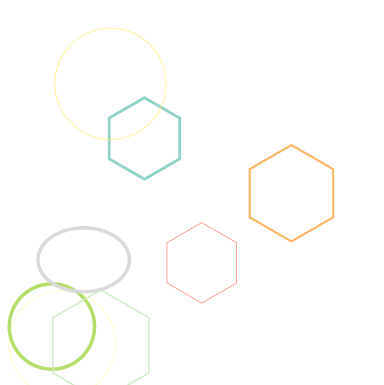[{"shape": "hexagon", "thickness": 2, "radius": 0.53, "center": [0.375, 0.64]}, {"shape": "circle", "thickness": 0.5, "radius": 0.69, "center": [0.162, 0.107]}, {"shape": "hexagon", "thickness": 0.5, "radius": 0.52, "center": [0.524, 0.317]}, {"shape": "hexagon", "thickness": 1.5, "radius": 0.63, "center": [0.757, 0.498]}, {"shape": "circle", "thickness": 2.5, "radius": 0.55, "center": [0.135, 0.152]}, {"shape": "oval", "thickness": 2.5, "radius": 0.59, "center": [0.217, 0.325]}, {"shape": "hexagon", "thickness": 1, "radius": 0.72, "center": [0.262, 0.103]}, {"shape": "circle", "thickness": 0.5, "radius": 0.72, "center": [0.287, 0.782]}]